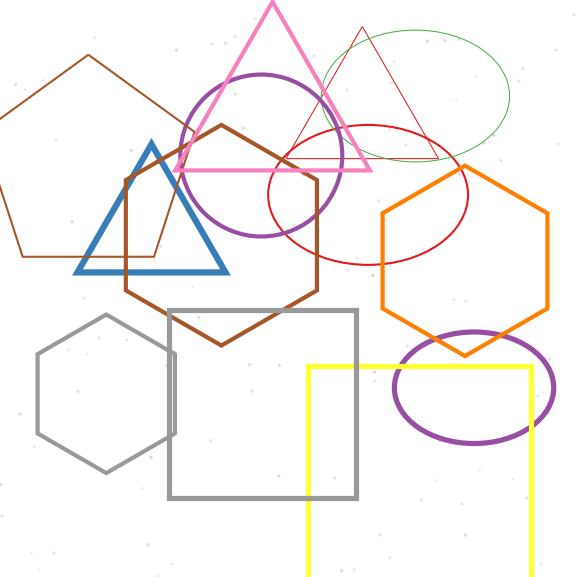[{"shape": "triangle", "thickness": 0.5, "radius": 0.76, "center": [0.627, 0.801]}, {"shape": "oval", "thickness": 1, "radius": 0.87, "center": [0.637, 0.662]}, {"shape": "triangle", "thickness": 3, "radius": 0.74, "center": [0.262, 0.601]}, {"shape": "oval", "thickness": 0.5, "radius": 0.82, "center": [0.719, 0.833]}, {"shape": "oval", "thickness": 2.5, "radius": 0.69, "center": [0.821, 0.328]}, {"shape": "circle", "thickness": 2, "radius": 0.7, "center": [0.452, 0.73]}, {"shape": "hexagon", "thickness": 2, "radius": 0.82, "center": [0.805, 0.547]}, {"shape": "square", "thickness": 2.5, "radius": 0.97, "center": [0.727, 0.172]}, {"shape": "pentagon", "thickness": 1, "radius": 0.97, "center": [0.153, 0.711]}, {"shape": "hexagon", "thickness": 2, "radius": 0.96, "center": [0.383, 0.592]}, {"shape": "triangle", "thickness": 2, "radius": 0.97, "center": [0.472, 0.801]}, {"shape": "square", "thickness": 2.5, "radius": 0.81, "center": [0.455, 0.3]}, {"shape": "hexagon", "thickness": 2, "radius": 0.69, "center": [0.184, 0.317]}]